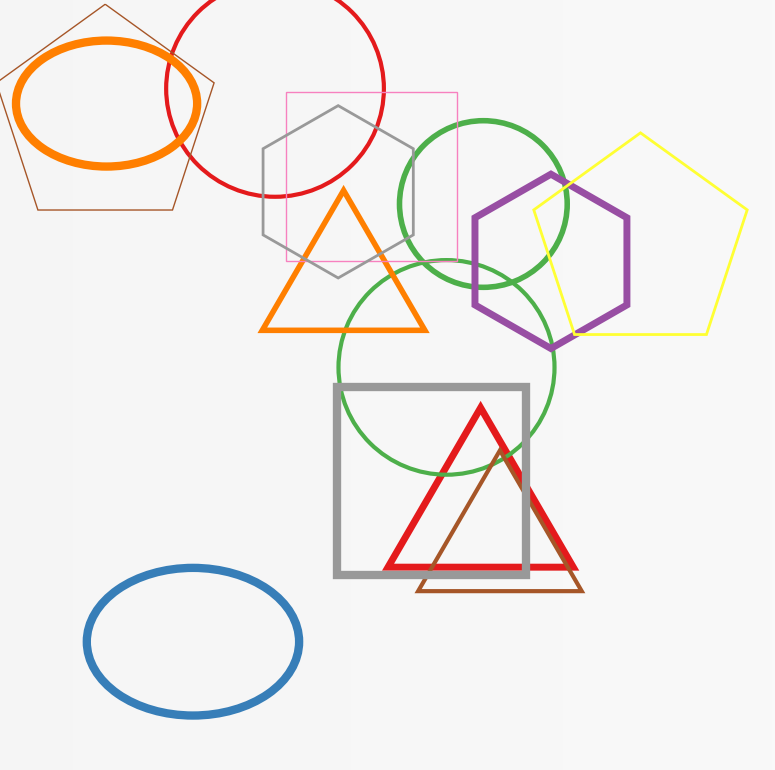[{"shape": "circle", "thickness": 1.5, "radius": 0.7, "center": [0.355, 0.885]}, {"shape": "triangle", "thickness": 2.5, "radius": 0.69, "center": [0.62, 0.332]}, {"shape": "oval", "thickness": 3, "radius": 0.68, "center": [0.249, 0.167]}, {"shape": "circle", "thickness": 2, "radius": 0.54, "center": [0.624, 0.735]}, {"shape": "circle", "thickness": 1.5, "radius": 0.7, "center": [0.576, 0.523]}, {"shape": "hexagon", "thickness": 2.5, "radius": 0.57, "center": [0.711, 0.661]}, {"shape": "oval", "thickness": 3, "radius": 0.58, "center": [0.138, 0.866]}, {"shape": "triangle", "thickness": 2, "radius": 0.61, "center": [0.443, 0.632]}, {"shape": "pentagon", "thickness": 1, "radius": 0.72, "center": [0.826, 0.683]}, {"shape": "triangle", "thickness": 1.5, "radius": 0.61, "center": [0.645, 0.293]}, {"shape": "pentagon", "thickness": 0.5, "radius": 0.74, "center": [0.136, 0.847]}, {"shape": "square", "thickness": 0.5, "radius": 0.55, "center": [0.479, 0.77]}, {"shape": "hexagon", "thickness": 1, "radius": 0.56, "center": [0.436, 0.751]}, {"shape": "square", "thickness": 3, "radius": 0.61, "center": [0.557, 0.375]}]